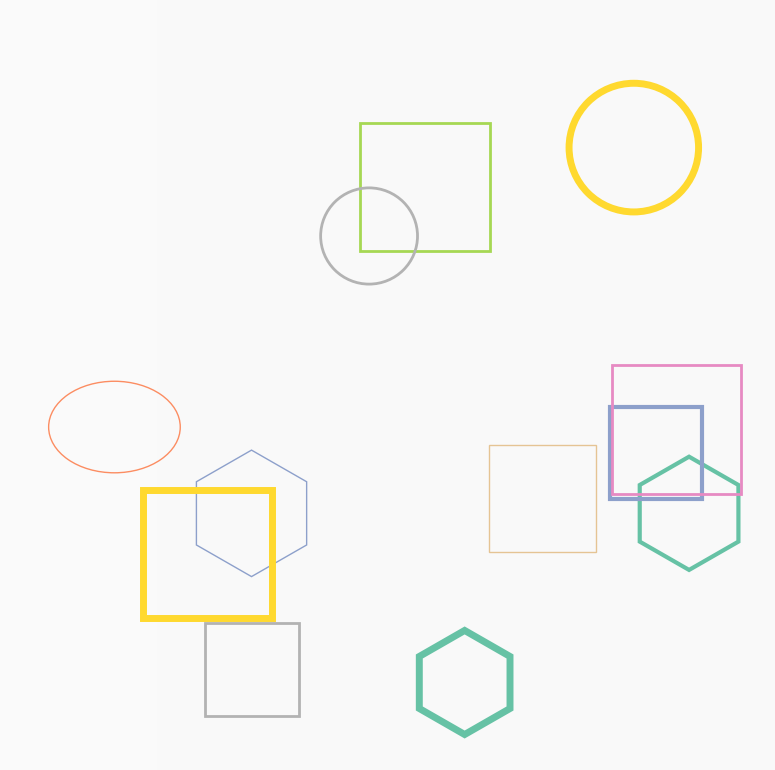[{"shape": "hexagon", "thickness": 1.5, "radius": 0.37, "center": [0.889, 0.333]}, {"shape": "hexagon", "thickness": 2.5, "radius": 0.34, "center": [0.6, 0.114]}, {"shape": "oval", "thickness": 0.5, "radius": 0.42, "center": [0.148, 0.445]}, {"shape": "square", "thickness": 1.5, "radius": 0.3, "center": [0.847, 0.412]}, {"shape": "hexagon", "thickness": 0.5, "radius": 0.41, "center": [0.325, 0.333]}, {"shape": "square", "thickness": 1, "radius": 0.42, "center": [0.873, 0.442]}, {"shape": "square", "thickness": 1, "radius": 0.42, "center": [0.548, 0.757]}, {"shape": "circle", "thickness": 2.5, "radius": 0.42, "center": [0.818, 0.808]}, {"shape": "square", "thickness": 2.5, "radius": 0.42, "center": [0.268, 0.281]}, {"shape": "square", "thickness": 0.5, "radius": 0.35, "center": [0.7, 0.353]}, {"shape": "circle", "thickness": 1, "radius": 0.31, "center": [0.476, 0.694]}, {"shape": "square", "thickness": 1, "radius": 0.3, "center": [0.325, 0.13]}]